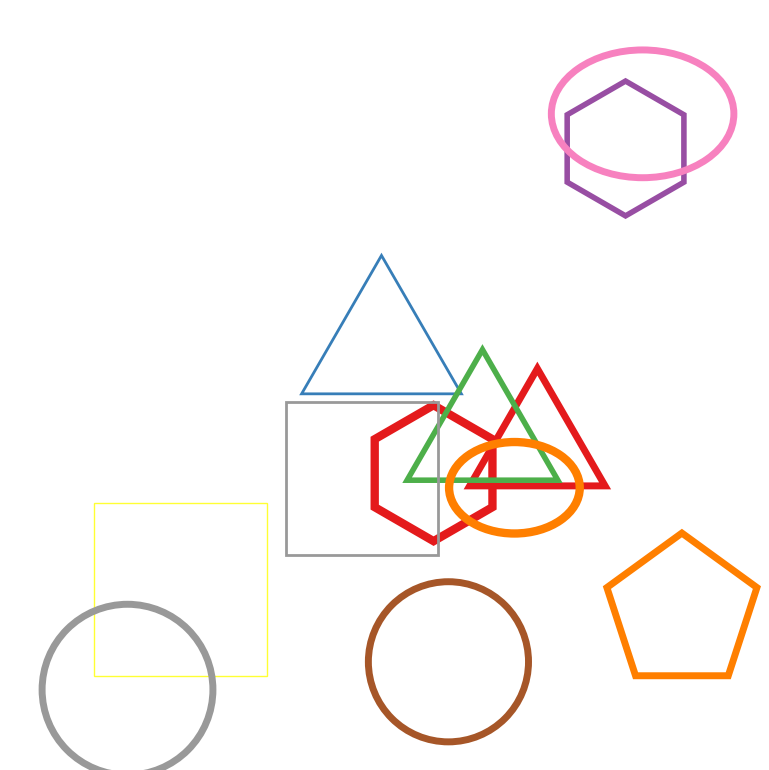[{"shape": "triangle", "thickness": 2.5, "radius": 0.51, "center": [0.698, 0.42]}, {"shape": "hexagon", "thickness": 3, "radius": 0.44, "center": [0.563, 0.385]}, {"shape": "triangle", "thickness": 1, "radius": 0.6, "center": [0.495, 0.548]}, {"shape": "triangle", "thickness": 2, "radius": 0.56, "center": [0.627, 0.433]}, {"shape": "hexagon", "thickness": 2, "radius": 0.44, "center": [0.812, 0.807]}, {"shape": "oval", "thickness": 3, "radius": 0.42, "center": [0.668, 0.367]}, {"shape": "pentagon", "thickness": 2.5, "radius": 0.51, "center": [0.886, 0.205]}, {"shape": "square", "thickness": 0.5, "radius": 0.56, "center": [0.234, 0.234]}, {"shape": "circle", "thickness": 2.5, "radius": 0.52, "center": [0.582, 0.141]}, {"shape": "oval", "thickness": 2.5, "radius": 0.59, "center": [0.835, 0.852]}, {"shape": "circle", "thickness": 2.5, "radius": 0.55, "center": [0.166, 0.104]}, {"shape": "square", "thickness": 1, "radius": 0.49, "center": [0.47, 0.379]}]